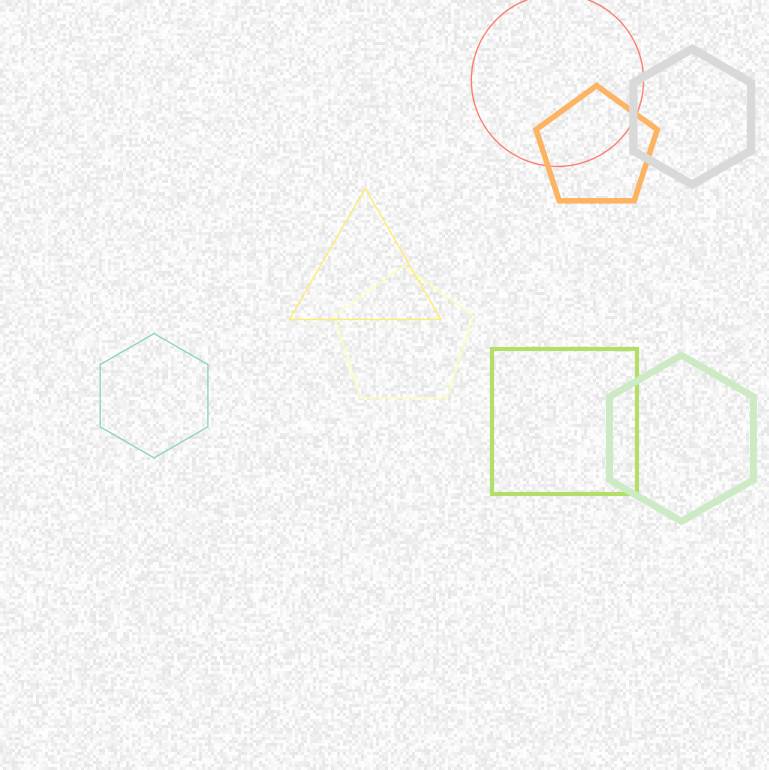[{"shape": "hexagon", "thickness": 0.5, "radius": 0.4, "center": [0.2, 0.486]}, {"shape": "pentagon", "thickness": 0.5, "radius": 0.48, "center": [0.524, 0.56]}, {"shape": "circle", "thickness": 0.5, "radius": 0.56, "center": [0.724, 0.896]}, {"shape": "pentagon", "thickness": 2, "radius": 0.41, "center": [0.775, 0.806]}, {"shape": "square", "thickness": 1.5, "radius": 0.47, "center": [0.733, 0.452]}, {"shape": "hexagon", "thickness": 3, "radius": 0.44, "center": [0.899, 0.848]}, {"shape": "hexagon", "thickness": 2.5, "radius": 0.54, "center": [0.885, 0.431]}, {"shape": "triangle", "thickness": 0.5, "radius": 0.57, "center": [0.474, 0.642]}]